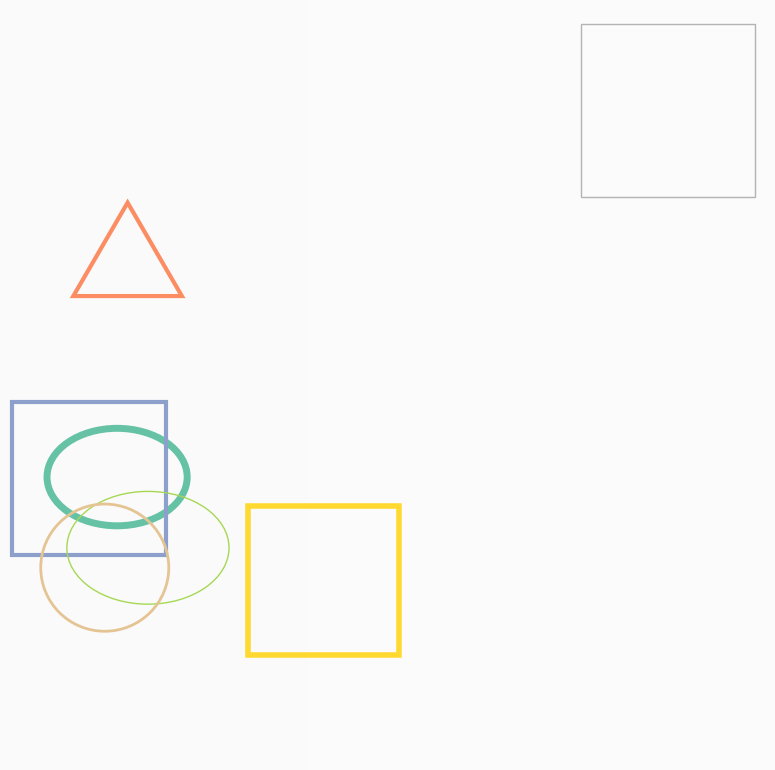[{"shape": "oval", "thickness": 2.5, "radius": 0.45, "center": [0.151, 0.38]}, {"shape": "triangle", "thickness": 1.5, "radius": 0.4, "center": [0.165, 0.656]}, {"shape": "square", "thickness": 1.5, "radius": 0.5, "center": [0.114, 0.379]}, {"shape": "oval", "thickness": 0.5, "radius": 0.52, "center": [0.191, 0.289]}, {"shape": "square", "thickness": 2, "radius": 0.49, "center": [0.417, 0.246]}, {"shape": "circle", "thickness": 1, "radius": 0.41, "center": [0.135, 0.263]}, {"shape": "square", "thickness": 0.5, "radius": 0.56, "center": [0.862, 0.856]}]